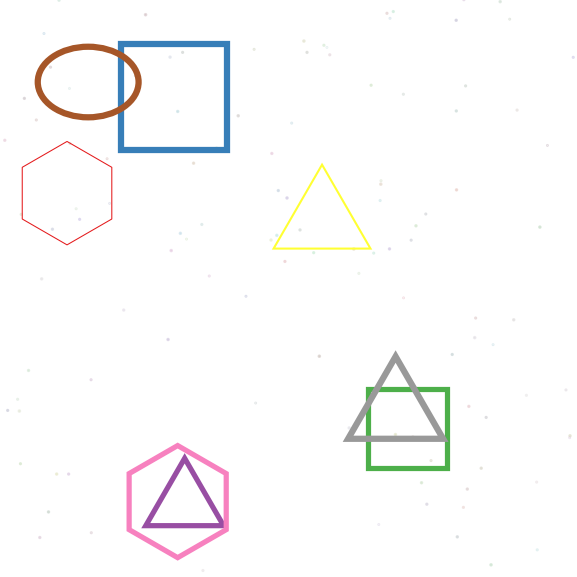[{"shape": "hexagon", "thickness": 0.5, "radius": 0.45, "center": [0.116, 0.665]}, {"shape": "square", "thickness": 3, "radius": 0.46, "center": [0.301, 0.831]}, {"shape": "square", "thickness": 2.5, "radius": 0.34, "center": [0.706, 0.257]}, {"shape": "triangle", "thickness": 2.5, "radius": 0.39, "center": [0.32, 0.128]}, {"shape": "triangle", "thickness": 1, "radius": 0.48, "center": [0.558, 0.617]}, {"shape": "oval", "thickness": 3, "radius": 0.44, "center": [0.153, 0.857]}, {"shape": "hexagon", "thickness": 2.5, "radius": 0.49, "center": [0.308, 0.131]}, {"shape": "triangle", "thickness": 3, "radius": 0.47, "center": [0.685, 0.287]}]